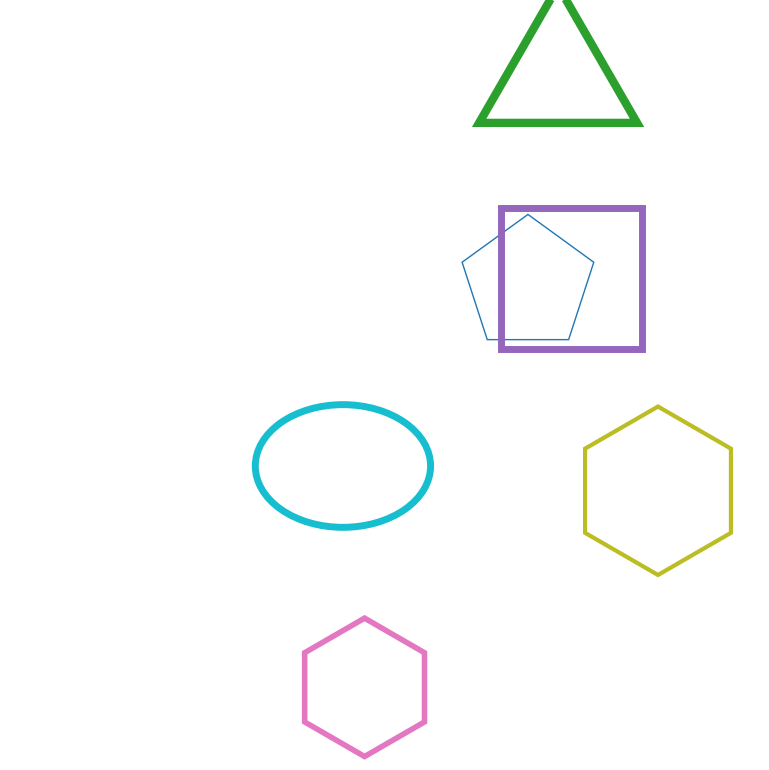[{"shape": "pentagon", "thickness": 0.5, "radius": 0.45, "center": [0.686, 0.632]}, {"shape": "triangle", "thickness": 3, "radius": 0.59, "center": [0.725, 0.9]}, {"shape": "square", "thickness": 2.5, "radius": 0.46, "center": [0.742, 0.638]}, {"shape": "hexagon", "thickness": 2, "radius": 0.45, "center": [0.473, 0.107]}, {"shape": "hexagon", "thickness": 1.5, "radius": 0.55, "center": [0.855, 0.363]}, {"shape": "oval", "thickness": 2.5, "radius": 0.57, "center": [0.445, 0.395]}]